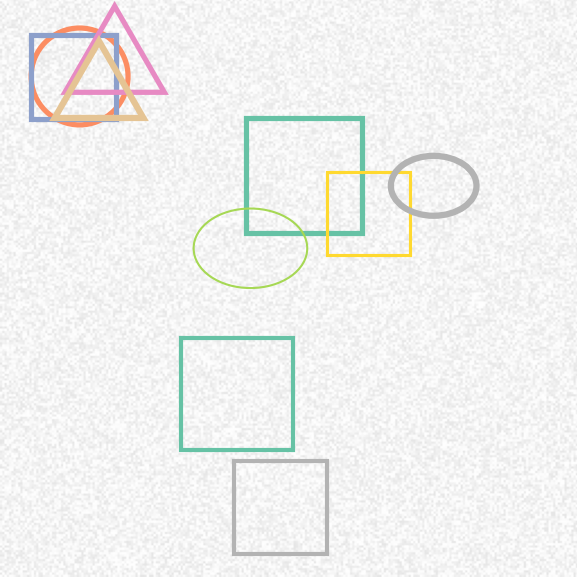[{"shape": "square", "thickness": 2, "radius": 0.48, "center": [0.41, 0.317]}, {"shape": "square", "thickness": 2.5, "radius": 0.5, "center": [0.527, 0.695]}, {"shape": "circle", "thickness": 2.5, "radius": 0.42, "center": [0.138, 0.867]}, {"shape": "square", "thickness": 2.5, "radius": 0.37, "center": [0.127, 0.866]}, {"shape": "triangle", "thickness": 2.5, "radius": 0.5, "center": [0.198, 0.889]}, {"shape": "oval", "thickness": 1, "radius": 0.49, "center": [0.434, 0.569]}, {"shape": "square", "thickness": 1.5, "radius": 0.36, "center": [0.639, 0.629]}, {"shape": "triangle", "thickness": 3, "radius": 0.44, "center": [0.171, 0.839]}, {"shape": "square", "thickness": 2, "radius": 0.4, "center": [0.485, 0.12]}, {"shape": "oval", "thickness": 3, "radius": 0.37, "center": [0.751, 0.677]}]